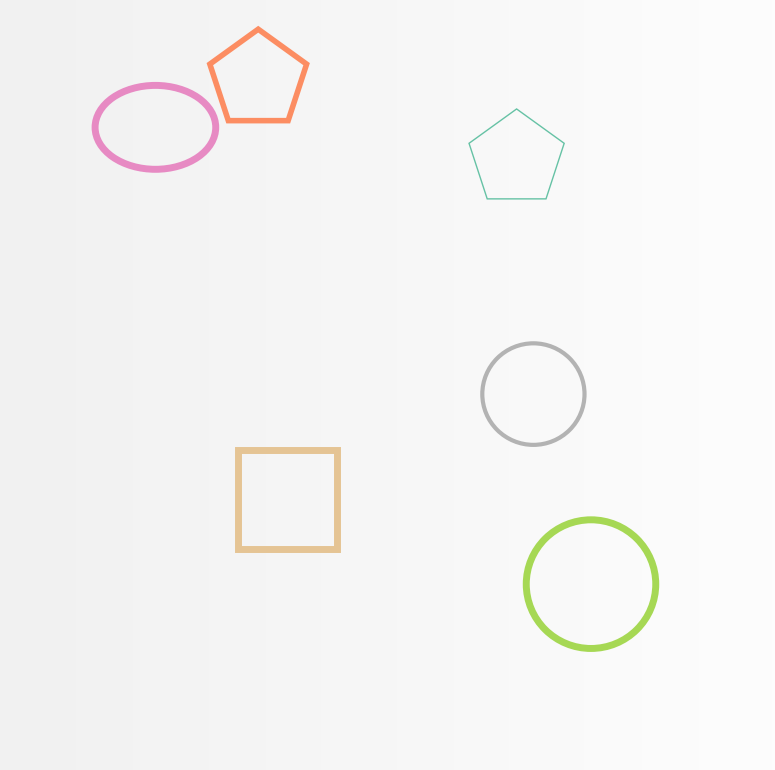[{"shape": "pentagon", "thickness": 0.5, "radius": 0.32, "center": [0.667, 0.794]}, {"shape": "pentagon", "thickness": 2, "radius": 0.33, "center": [0.333, 0.896]}, {"shape": "oval", "thickness": 2.5, "radius": 0.39, "center": [0.201, 0.835]}, {"shape": "circle", "thickness": 2.5, "radius": 0.42, "center": [0.763, 0.241]}, {"shape": "square", "thickness": 2.5, "radius": 0.32, "center": [0.371, 0.351]}, {"shape": "circle", "thickness": 1.5, "radius": 0.33, "center": [0.688, 0.488]}]